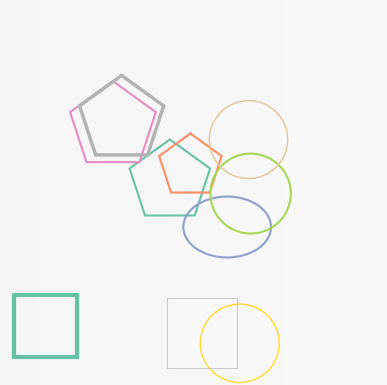[{"shape": "pentagon", "thickness": 1.5, "radius": 0.55, "center": [0.438, 0.529]}, {"shape": "square", "thickness": 3, "radius": 0.4, "center": [0.117, 0.153]}, {"shape": "pentagon", "thickness": 1.5, "radius": 0.42, "center": [0.491, 0.569]}, {"shape": "oval", "thickness": 1.5, "radius": 0.57, "center": [0.586, 0.41]}, {"shape": "pentagon", "thickness": 1.5, "radius": 0.58, "center": [0.292, 0.673]}, {"shape": "circle", "thickness": 1.5, "radius": 0.52, "center": [0.647, 0.497]}, {"shape": "circle", "thickness": 1, "radius": 0.51, "center": [0.619, 0.108]}, {"shape": "circle", "thickness": 1, "radius": 0.51, "center": [0.641, 0.638]}, {"shape": "pentagon", "thickness": 2.5, "radius": 0.57, "center": [0.314, 0.69]}, {"shape": "square", "thickness": 0.5, "radius": 0.45, "center": [0.522, 0.135]}]